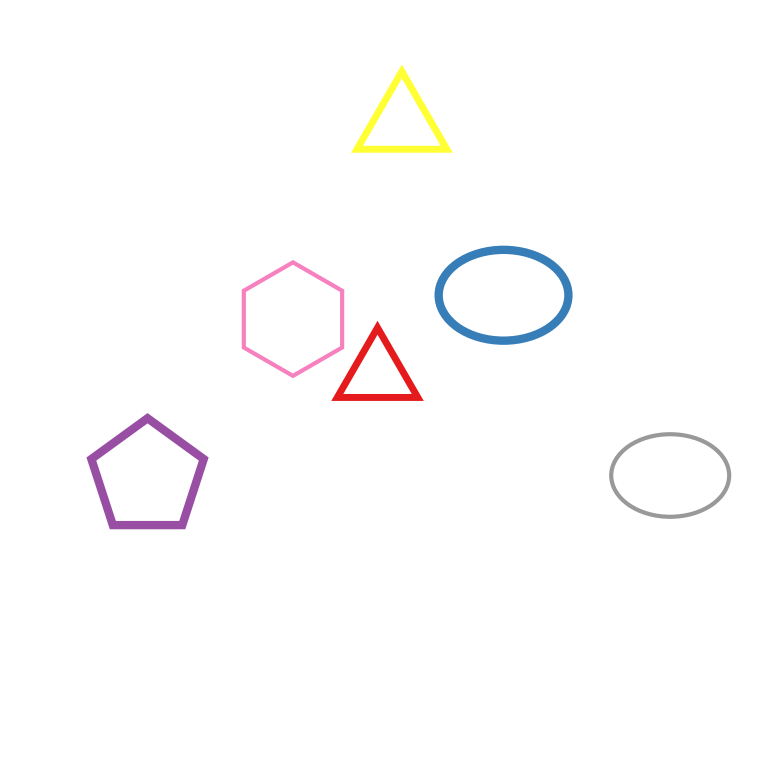[{"shape": "triangle", "thickness": 2.5, "radius": 0.3, "center": [0.49, 0.514]}, {"shape": "oval", "thickness": 3, "radius": 0.42, "center": [0.654, 0.617]}, {"shape": "pentagon", "thickness": 3, "radius": 0.38, "center": [0.192, 0.38]}, {"shape": "triangle", "thickness": 2.5, "radius": 0.34, "center": [0.522, 0.84]}, {"shape": "hexagon", "thickness": 1.5, "radius": 0.37, "center": [0.38, 0.586]}, {"shape": "oval", "thickness": 1.5, "radius": 0.38, "center": [0.87, 0.382]}]